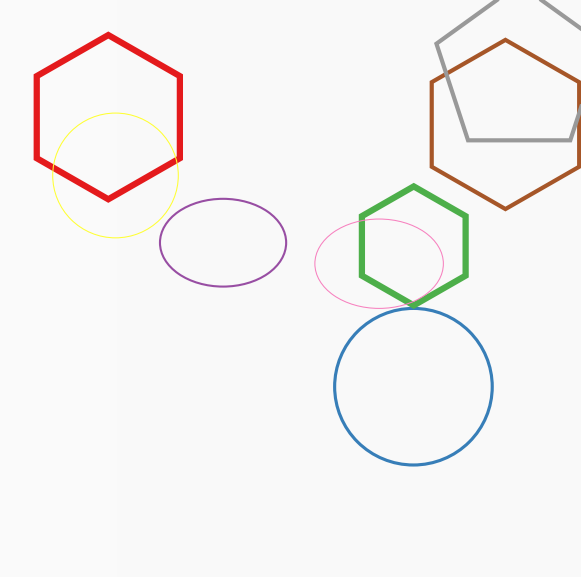[{"shape": "hexagon", "thickness": 3, "radius": 0.71, "center": [0.186, 0.796]}, {"shape": "circle", "thickness": 1.5, "radius": 0.68, "center": [0.711, 0.33]}, {"shape": "hexagon", "thickness": 3, "radius": 0.52, "center": [0.712, 0.573]}, {"shape": "oval", "thickness": 1, "radius": 0.54, "center": [0.384, 0.579]}, {"shape": "circle", "thickness": 0.5, "radius": 0.54, "center": [0.199, 0.695]}, {"shape": "hexagon", "thickness": 2, "radius": 0.73, "center": [0.87, 0.784]}, {"shape": "oval", "thickness": 0.5, "radius": 0.55, "center": [0.652, 0.542]}, {"shape": "pentagon", "thickness": 2, "radius": 0.75, "center": [0.893, 0.877]}]